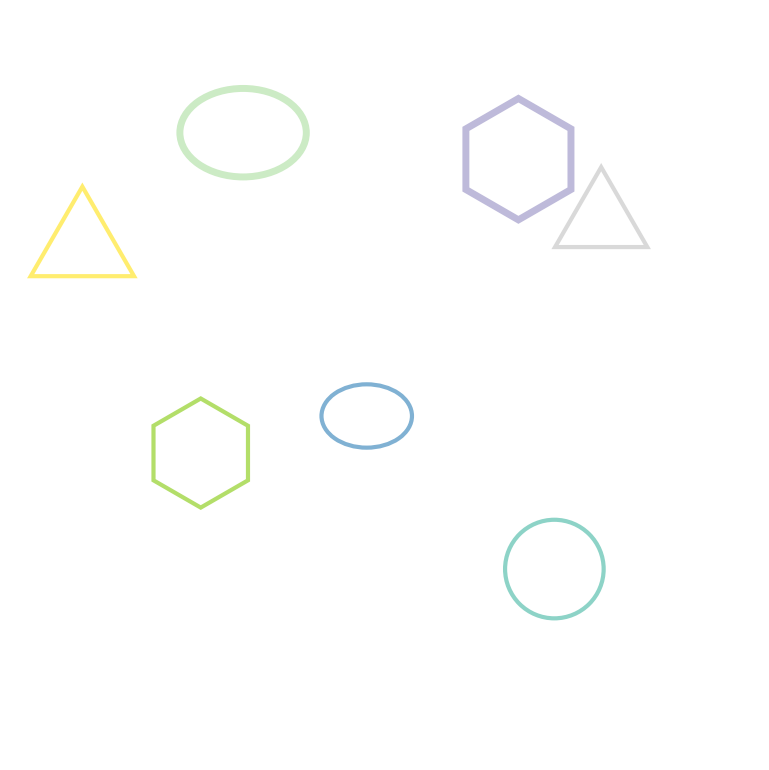[{"shape": "circle", "thickness": 1.5, "radius": 0.32, "center": [0.72, 0.261]}, {"shape": "hexagon", "thickness": 2.5, "radius": 0.39, "center": [0.673, 0.793]}, {"shape": "oval", "thickness": 1.5, "radius": 0.29, "center": [0.476, 0.46]}, {"shape": "hexagon", "thickness": 1.5, "radius": 0.35, "center": [0.261, 0.412]}, {"shape": "triangle", "thickness": 1.5, "radius": 0.35, "center": [0.781, 0.714]}, {"shape": "oval", "thickness": 2.5, "radius": 0.41, "center": [0.316, 0.828]}, {"shape": "triangle", "thickness": 1.5, "radius": 0.39, "center": [0.107, 0.68]}]